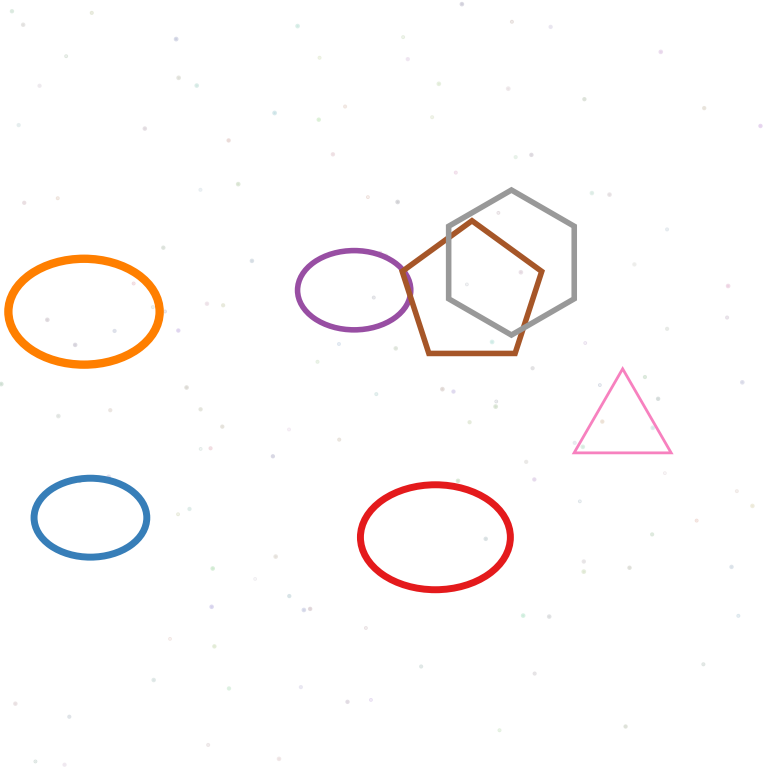[{"shape": "oval", "thickness": 2.5, "radius": 0.49, "center": [0.565, 0.302]}, {"shape": "oval", "thickness": 2.5, "radius": 0.37, "center": [0.117, 0.328]}, {"shape": "oval", "thickness": 2, "radius": 0.37, "center": [0.46, 0.623]}, {"shape": "oval", "thickness": 3, "radius": 0.49, "center": [0.109, 0.595]}, {"shape": "pentagon", "thickness": 2, "radius": 0.48, "center": [0.613, 0.618]}, {"shape": "triangle", "thickness": 1, "radius": 0.36, "center": [0.809, 0.448]}, {"shape": "hexagon", "thickness": 2, "radius": 0.47, "center": [0.664, 0.659]}]